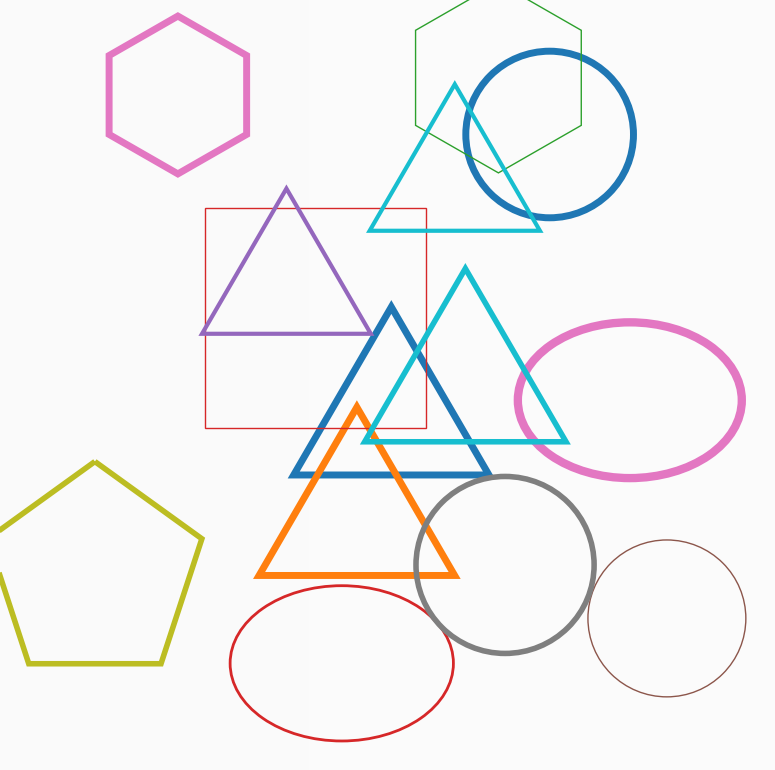[{"shape": "circle", "thickness": 2.5, "radius": 0.54, "center": [0.709, 0.825]}, {"shape": "triangle", "thickness": 2.5, "radius": 0.73, "center": [0.505, 0.456]}, {"shape": "triangle", "thickness": 2.5, "radius": 0.73, "center": [0.46, 0.325]}, {"shape": "hexagon", "thickness": 0.5, "radius": 0.62, "center": [0.643, 0.899]}, {"shape": "square", "thickness": 0.5, "radius": 0.71, "center": [0.407, 0.587]}, {"shape": "oval", "thickness": 1, "radius": 0.72, "center": [0.441, 0.139]}, {"shape": "triangle", "thickness": 1.5, "radius": 0.63, "center": [0.37, 0.629]}, {"shape": "circle", "thickness": 0.5, "radius": 0.51, "center": [0.861, 0.197]}, {"shape": "oval", "thickness": 3, "radius": 0.72, "center": [0.813, 0.48]}, {"shape": "hexagon", "thickness": 2.5, "radius": 0.51, "center": [0.23, 0.877]}, {"shape": "circle", "thickness": 2, "radius": 0.57, "center": [0.652, 0.266]}, {"shape": "pentagon", "thickness": 2, "radius": 0.73, "center": [0.122, 0.255]}, {"shape": "triangle", "thickness": 1.5, "radius": 0.63, "center": [0.587, 0.764]}, {"shape": "triangle", "thickness": 2, "radius": 0.75, "center": [0.6, 0.501]}]